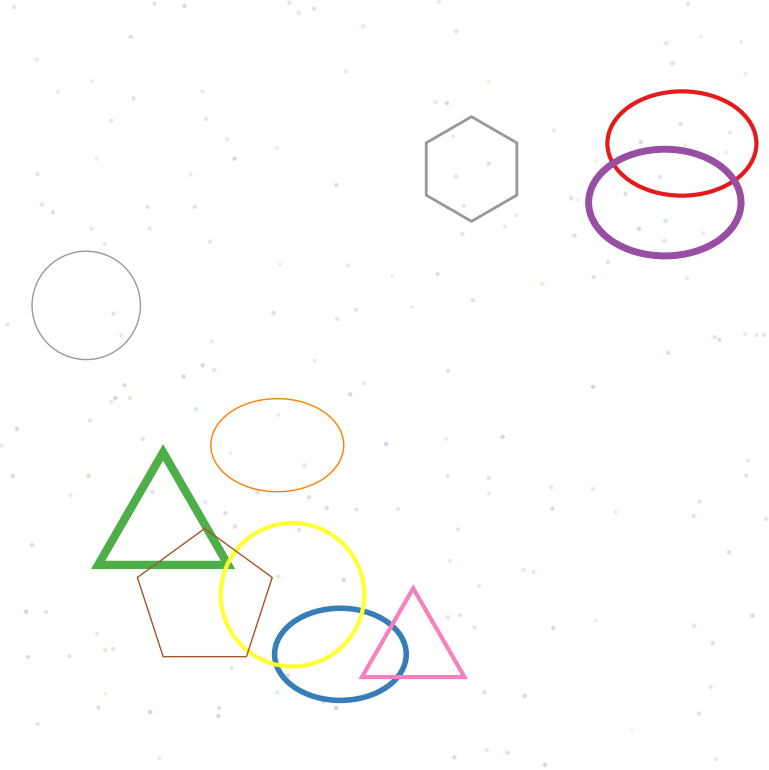[{"shape": "oval", "thickness": 1.5, "radius": 0.48, "center": [0.886, 0.814]}, {"shape": "oval", "thickness": 2, "radius": 0.43, "center": [0.442, 0.15]}, {"shape": "triangle", "thickness": 3, "radius": 0.49, "center": [0.212, 0.315]}, {"shape": "oval", "thickness": 2.5, "radius": 0.49, "center": [0.863, 0.737]}, {"shape": "oval", "thickness": 0.5, "radius": 0.43, "center": [0.36, 0.422]}, {"shape": "circle", "thickness": 1.5, "radius": 0.47, "center": [0.38, 0.228]}, {"shape": "pentagon", "thickness": 0.5, "radius": 0.46, "center": [0.266, 0.222]}, {"shape": "triangle", "thickness": 1.5, "radius": 0.38, "center": [0.537, 0.159]}, {"shape": "circle", "thickness": 0.5, "radius": 0.35, "center": [0.112, 0.603]}, {"shape": "hexagon", "thickness": 1, "radius": 0.34, "center": [0.612, 0.78]}]